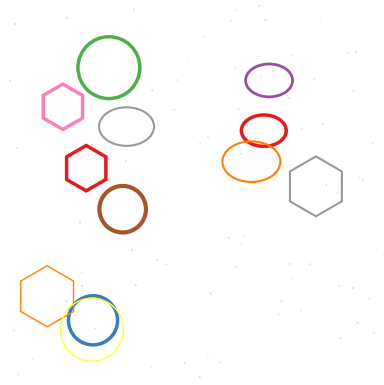[{"shape": "oval", "thickness": 2.5, "radius": 0.29, "center": [0.685, 0.661]}, {"shape": "hexagon", "thickness": 2.5, "radius": 0.29, "center": [0.224, 0.563]}, {"shape": "circle", "thickness": 2.5, "radius": 0.32, "center": [0.242, 0.168]}, {"shape": "circle", "thickness": 2.5, "radius": 0.4, "center": [0.283, 0.824]}, {"shape": "oval", "thickness": 2, "radius": 0.3, "center": [0.699, 0.791]}, {"shape": "hexagon", "thickness": 1, "radius": 0.4, "center": [0.123, 0.23]}, {"shape": "oval", "thickness": 1.5, "radius": 0.38, "center": [0.653, 0.58]}, {"shape": "circle", "thickness": 1, "radius": 0.41, "center": [0.239, 0.144]}, {"shape": "circle", "thickness": 3, "radius": 0.3, "center": [0.319, 0.457]}, {"shape": "hexagon", "thickness": 2.5, "radius": 0.29, "center": [0.163, 0.723]}, {"shape": "oval", "thickness": 1.5, "radius": 0.36, "center": [0.329, 0.671]}, {"shape": "hexagon", "thickness": 1.5, "radius": 0.39, "center": [0.821, 0.516]}]